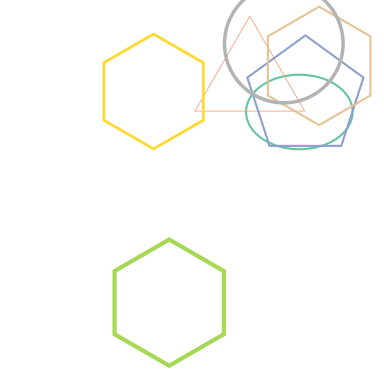[{"shape": "oval", "thickness": 1.5, "radius": 0.69, "center": [0.778, 0.709]}, {"shape": "triangle", "thickness": 0.5, "radius": 0.82, "center": [0.649, 0.794]}, {"shape": "pentagon", "thickness": 1.5, "radius": 0.79, "center": [0.793, 0.749]}, {"shape": "hexagon", "thickness": 3, "radius": 0.82, "center": [0.44, 0.214]}, {"shape": "hexagon", "thickness": 2, "radius": 0.75, "center": [0.399, 0.762]}, {"shape": "hexagon", "thickness": 1.5, "radius": 0.77, "center": [0.829, 0.829]}, {"shape": "circle", "thickness": 2.5, "radius": 0.77, "center": [0.737, 0.887]}]